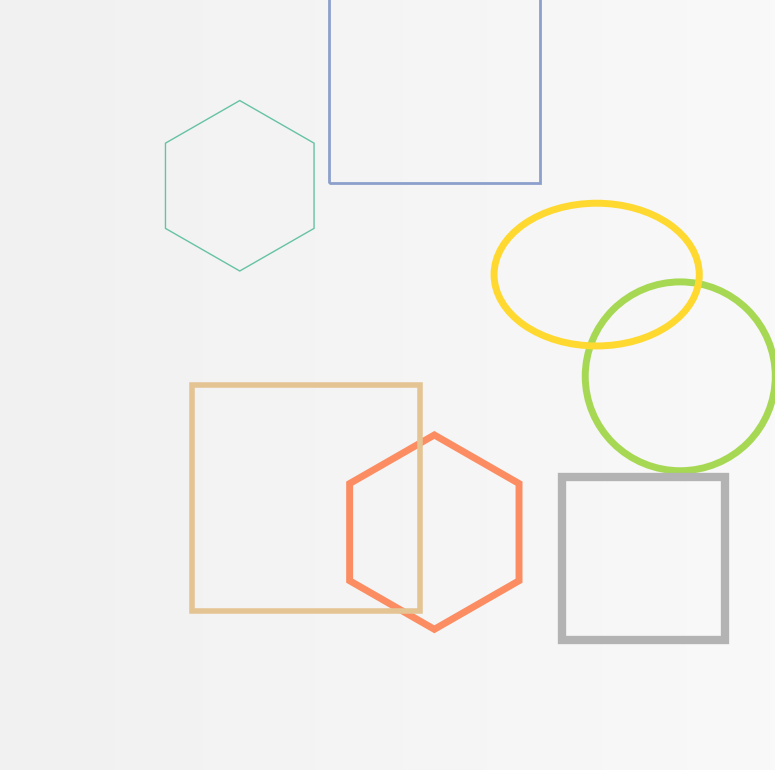[{"shape": "hexagon", "thickness": 0.5, "radius": 0.55, "center": [0.309, 0.759]}, {"shape": "hexagon", "thickness": 2.5, "radius": 0.63, "center": [0.56, 0.309]}, {"shape": "square", "thickness": 1, "radius": 0.68, "center": [0.561, 0.899]}, {"shape": "circle", "thickness": 2.5, "radius": 0.61, "center": [0.878, 0.511]}, {"shape": "oval", "thickness": 2.5, "radius": 0.66, "center": [0.77, 0.643]}, {"shape": "square", "thickness": 2, "radius": 0.74, "center": [0.395, 0.353]}, {"shape": "square", "thickness": 3, "radius": 0.53, "center": [0.831, 0.275]}]